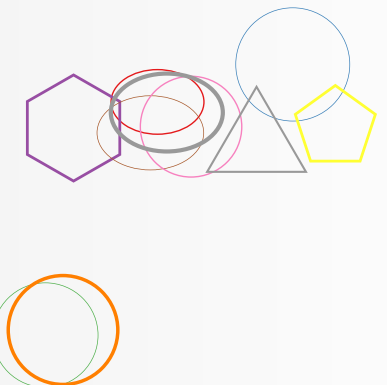[{"shape": "oval", "thickness": 1, "radius": 0.6, "center": [0.406, 0.735]}, {"shape": "circle", "thickness": 0.5, "radius": 0.74, "center": [0.756, 0.833]}, {"shape": "circle", "thickness": 0.5, "radius": 0.68, "center": [0.117, 0.13]}, {"shape": "hexagon", "thickness": 2, "radius": 0.69, "center": [0.19, 0.668]}, {"shape": "circle", "thickness": 2.5, "radius": 0.71, "center": [0.163, 0.143]}, {"shape": "pentagon", "thickness": 2, "radius": 0.54, "center": [0.865, 0.669]}, {"shape": "oval", "thickness": 0.5, "radius": 0.69, "center": [0.388, 0.655]}, {"shape": "circle", "thickness": 1, "radius": 0.65, "center": [0.493, 0.671]}, {"shape": "oval", "thickness": 3, "radius": 0.72, "center": [0.431, 0.708]}, {"shape": "triangle", "thickness": 1.5, "radius": 0.74, "center": [0.662, 0.627]}]